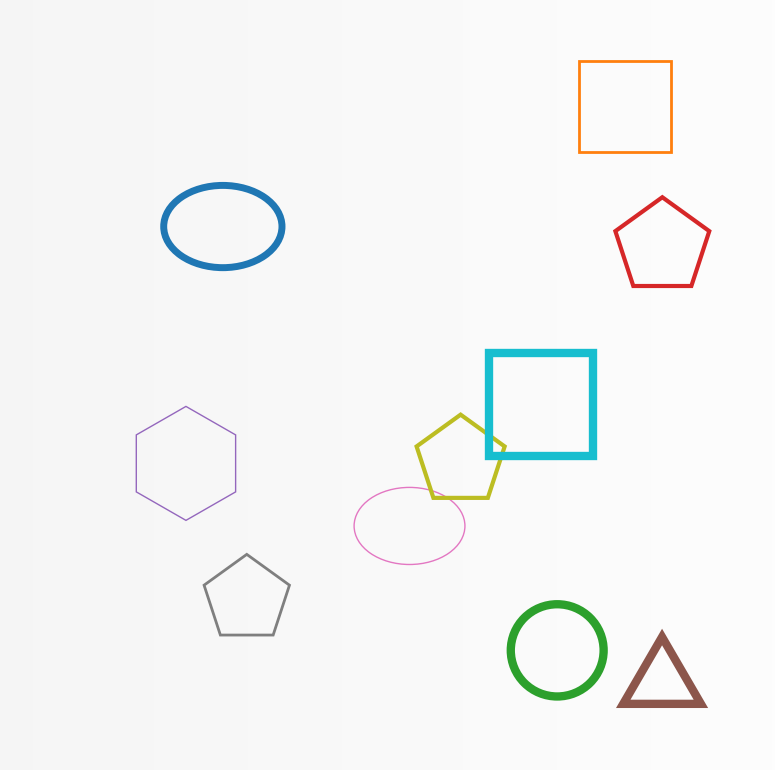[{"shape": "oval", "thickness": 2.5, "radius": 0.38, "center": [0.288, 0.706]}, {"shape": "square", "thickness": 1, "radius": 0.3, "center": [0.806, 0.862]}, {"shape": "circle", "thickness": 3, "radius": 0.3, "center": [0.719, 0.155]}, {"shape": "pentagon", "thickness": 1.5, "radius": 0.32, "center": [0.855, 0.68]}, {"shape": "hexagon", "thickness": 0.5, "radius": 0.37, "center": [0.24, 0.398]}, {"shape": "triangle", "thickness": 3, "radius": 0.29, "center": [0.854, 0.115]}, {"shape": "oval", "thickness": 0.5, "radius": 0.36, "center": [0.528, 0.317]}, {"shape": "pentagon", "thickness": 1, "radius": 0.29, "center": [0.318, 0.222]}, {"shape": "pentagon", "thickness": 1.5, "radius": 0.3, "center": [0.594, 0.402]}, {"shape": "square", "thickness": 3, "radius": 0.34, "center": [0.698, 0.475]}]